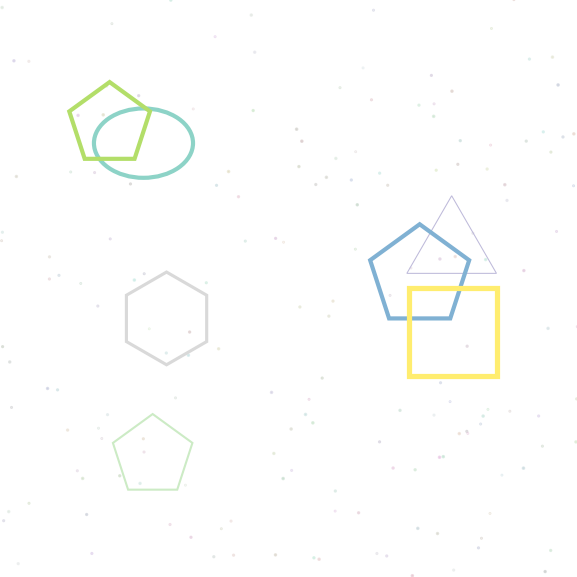[{"shape": "oval", "thickness": 2, "radius": 0.43, "center": [0.248, 0.751]}, {"shape": "triangle", "thickness": 0.5, "radius": 0.45, "center": [0.782, 0.571]}, {"shape": "pentagon", "thickness": 2, "radius": 0.45, "center": [0.727, 0.521]}, {"shape": "pentagon", "thickness": 2, "radius": 0.37, "center": [0.19, 0.784]}, {"shape": "hexagon", "thickness": 1.5, "radius": 0.4, "center": [0.288, 0.448]}, {"shape": "pentagon", "thickness": 1, "radius": 0.36, "center": [0.264, 0.21]}, {"shape": "square", "thickness": 2.5, "radius": 0.38, "center": [0.784, 0.424]}]